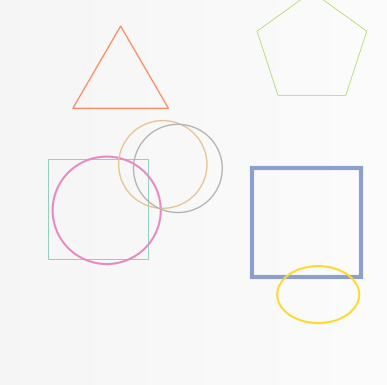[{"shape": "square", "thickness": 0.5, "radius": 0.65, "center": [0.253, 0.457]}, {"shape": "triangle", "thickness": 1, "radius": 0.71, "center": [0.311, 0.79]}, {"shape": "square", "thickness": 3, "radius": 0.7, "center": [0.79, 0.422]}, {"shape": "circle", "thickness": 1.5, "radius": 0.7, "center": [0.275, 0.454]}, {"shape": "pentagon", "thickness": 0.5, "radius": 0.74, "center": [0.805, 0.873]}, {"shape": "oval", "thickness": 1.5, "radius": 0.53, "center": [0.821, 0.235]}, {"shape": "circle", "thickness": 1, "radius": 0.57, "center": [0.42, 0.573]}, {"shape": "circle", "thickness": 1, "radius": 0.57, "center": [0.459, 0.563]}]